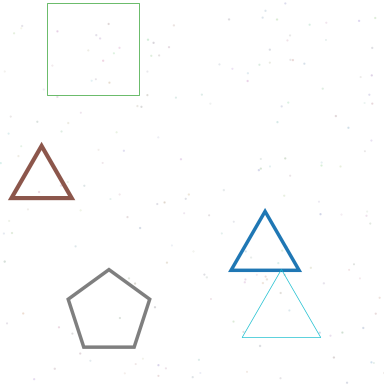[{"shape": "triangle", "thickness": 2.5, "radius": 0.51, "center": [0.689, 0.349]}, {"shape": "square", "thickness": 0.5, "radius": 0.59, "center": [0.241, 0.873]}, {"shape": "triangle", "thickness": 3, "radius": 0.45, "center": [0.108, 0.531]}, {"shape": "pentagon", "thickness": 2.5, "radius": 0.56, "center": [0.283, 0.188]}, {"shape": "triangle", "thickness": 0.5, "radius": 0.59, "center": [0.731, 0.182]}]